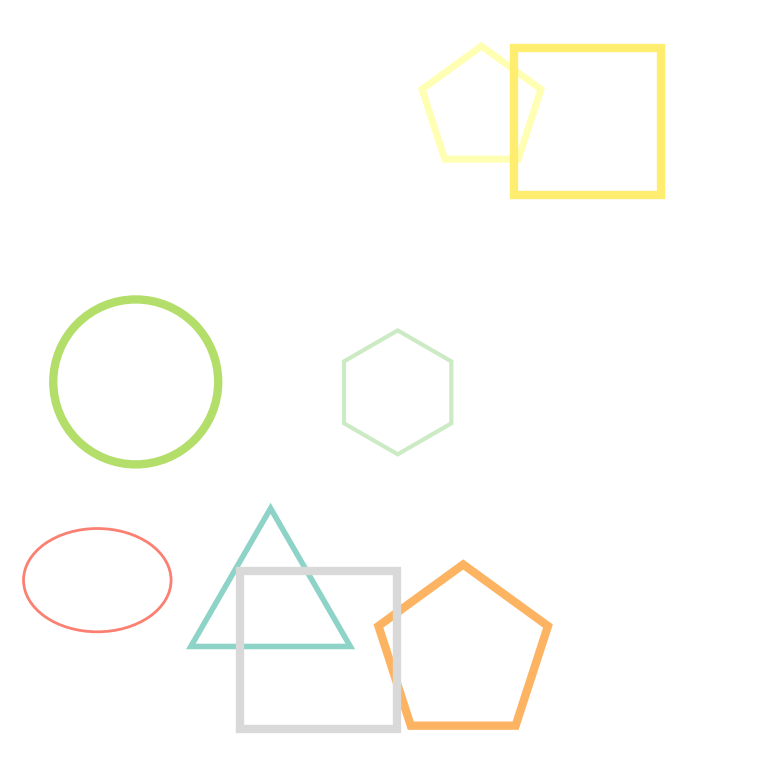[{"shape": "triangle", "thickness": 2, "radius": 0.6, "center": [0.351, 0.22]}, {"shape": "pentagon", "thickness": 2.5, "radius": 0.41, "center": [0.625, 0.859]}, {"shape": "oval", "thickness": 1, "radius": 0.48, "center": [0.126, 0.247]}, {"shape": "pentagon", "thickness": 3, "radius": 0.58, "center": [0.602, 0.151]}, {"shape": "circle", "thickness": 3, "radius": 0.54, "center": [0.176, 0.504]}, {"shape": "square", "thickness": 3, "radius": 0.51, "center": [0.414, 0.156]}, {"shape": "hexagon", "thickness": 1.5, "radius": 0.4, "center": [0.516, 0.49]}, {"shape": "square", "thickness": 3, "radius": 0.48, "center": [0.763, 0.842]}]